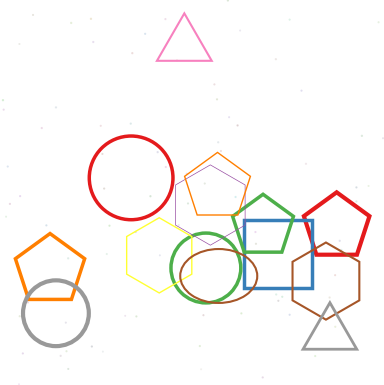[{"shape": "pentagon", "thickness": 3, "radius": 0.45, "center": [0.874, 0.411]}, {"shape": "circle", "thickness": 2.5, "radius": 0.54, "center": [0.341, 0.538]}, {"shape": "square", "thickness": 2.5, "radius": 0.44, "center": [0.722, 0.339]}, {"shape": "pentagon", "thickness": 2.5, "radius": 0.42, "center": [0.683, 0.412]}, {"shape": "circle", "thickness": 2.5, "radius": 0.45, "center": [0.535, 0.304]}, {"shape": "hexagon", "thickness": 0.5, "radius": 0.52, "center": [0.546, 0.467]}, {"shape": "pentagon", "thickness": 1, "radius": 0.45, "center": [0.565, 0.514]}, {"shape": "pentagon", "thickness": 2.5, "radius": 0.47, "center": [0.13, 0.299]}, {"shape": "hexagon", "thickness": 1, "radius": 0.49, "center": [0.414, 0.337]}, {"shape": "hexagon", "thickness": 1.5, "radius": 0.5, "center": [0.847, 0.27]}, {"shape": "oval", "thickness": 1.5, "radius": 0.5, "center": [0.568, 0.283]}, {"shape": "triangle", "thickness": 1.5, "radius": 0.41, "center": [0.479, 0.883]}, {"shape": "circle", "thickness": 3, "radius": 0.43, "center": [0.145, 0.186]}, {"shape": "triangle", "thickness": 2, "radius": 0.4, "center": [0.857, 0.133]}]